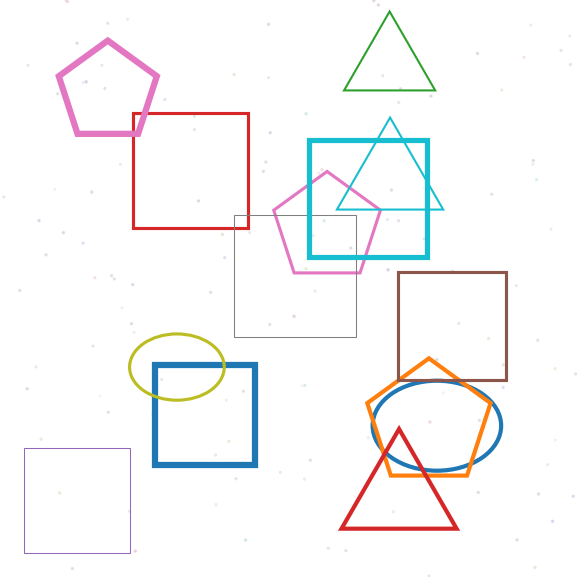[{"shape": "oval", "thickness": 2, "radius": 0.56, "center": [0.756, 0.262]}, {"shape": "square", "thickness": 3, "radius": 0.43, "center": [0.355, 0.281]}, {"shape": "pentagon", "thickness": 2, "radius": 0.56, "center": [0.743, 0.266]}, {"shape": "triangle", "thickness": 1, "radius": 0.46, "center": [0.675, 0.888]}, {"shape": "square", "thickness": 1.5, "radius": 0.5, "center": [0.33, 0.703]}, {"shape": "triangle", "thickness": 2, "radius": 0.58, "center": [0.691, 0.141]}, {"shape": "square", "thickness": 0.5, "radius": 0.46, "center": [0.133, 0.133]}, {"shape": "square", "thickness": 1.5, "radius": 0.47, "center": [0.783, 0.434]}, {"shape": "pentagon", "thickness": 1.5, "radius": 0.49, "center": [0.566, 0.605]}, {"shape": "pentagon", "thickness": 3, "radius": 0.45, "center": [0.187, 0.84]}, {"shape": "square", "thickness": 0.5, "radius": 0.53, "center": [0.51, 0.522]}, {"shape": "oval", "thickness": 1.5, "radius": 0.41, "center": [0.306, 0.364]}, {"shape": "square", "thickness": 2.5, "radius": 0.51, "center": [0.637, 0.656]}, {"shape": "triangle", "thickness": 1, "radius": 0.53, "center": [0.675, 0.689]}]